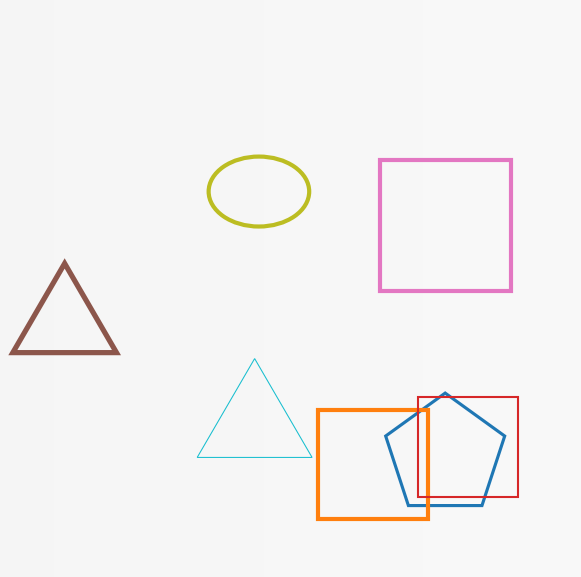[{"shape": "pentagon", "thickness": 1.5, "radius": 0.54, "center": [0.766, 0.211]}, {"shape": "square", "thickness": 2, "radius": 0.47, "center": [0.641, 0.194]}, {"shape": "square", "thickness": 1, "radius": 0.43, "center": [0.805, 0.225]}, {"shape": "triangle", "thickness": 2.5, "radius": 0.51, "center": [0.111, 0.44]}, {"shape": "square", "thickness": 2, "radius": 0.57, "center": [0.767, 0.609]}, {"shape": "oval", "thickness": 2, "radius": 0.43, "center": [0.445, 0.667]}, {"shape": "triangle", "thickness": 0.5, "radius": 0.57, "center": [0.438, 0.264]}]